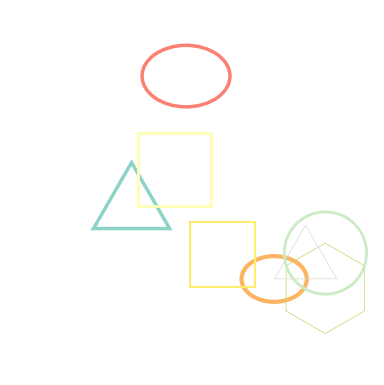[{"shape": "triangle", "thickness": 2.5, "radius": 0.57, "center": [0.342, 0.463]}, {"shape": "square", "thickness": 2, "radius": 0.48, "center": [0.453, 0.56]}, {"shape": "oval", "thickness": 2.5, "radius": 0.57, "center": [0.483, 0.802]}, {"shape": "oval", "thickness": 3, "radius": 0.42, "center": [0.712, 0.275]}, {"shape": "hexagon", "thickness": 0.5, "radius": 0.59, "center": [0.845, 0.251]}, {"shape": "triangle", "thickness": 0.5, "radius": 0.47, "center": [0.794, 0.322]}, {"shape": "circle", "thickness": 2, "radius": 0.53, "center": [0.845, 0.343]}, {"shape": "square", "thickness": 1.5, "radius": 0.42, "center": [0.579, 0.339]}]